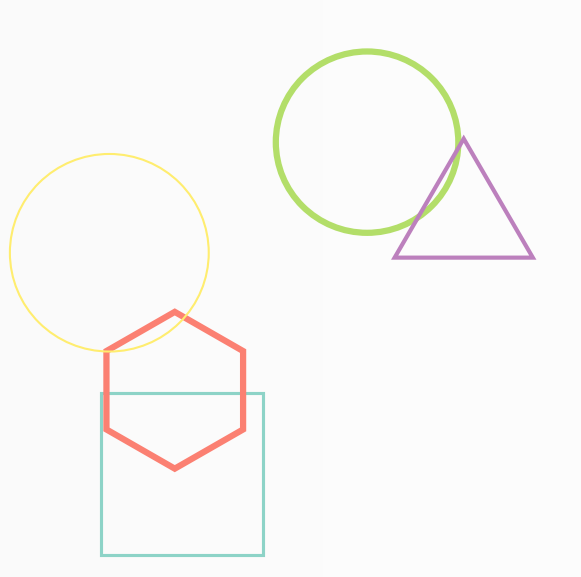[{"shape": "square", "thickness": 1.5, "radius": 0.7, "center": [0.313, 0.178]}, {"shape": "hexagon", "thickness": 3, "radius": 0.68, "center": [0.301, 0.323]}, {"shape": "circle", "thickness": 3, "radius": 0.78, "center": [0.632, 0.753]}, {"shape": "triangle", "thickness": 2, "radius": 0.69, "center": [0.798, 0.622]}, {"shape": "circle", "thickness": 1, "radius": 0.86, "center": [0.188, 0.561]}]